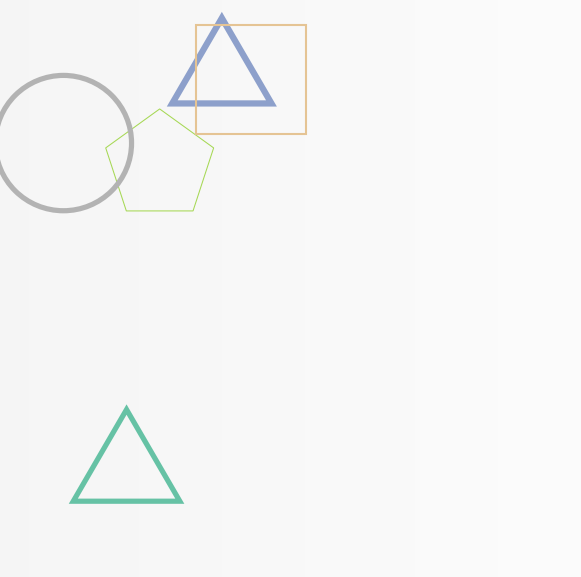[{"shape": "triangle", "thickness": 2.5, "radius": 0.53, "center": [0.218, 0.184]}, {"shape": "triangle", "thickness": 3, "radius": 0.49, "center": [0.382, 0.869]}, {"shape": "pentagon", "thickness": 0.5, "radius": 0.49, "center": [0.275, 0.713]}, {"shape": "square", "thickness": 1, "radius": 0.47, "center": [0.432, 0.862]}, {"shape": "circle", "thickness": 2.5, "radius": 0.59, "center": [0.109, 0.751]}]